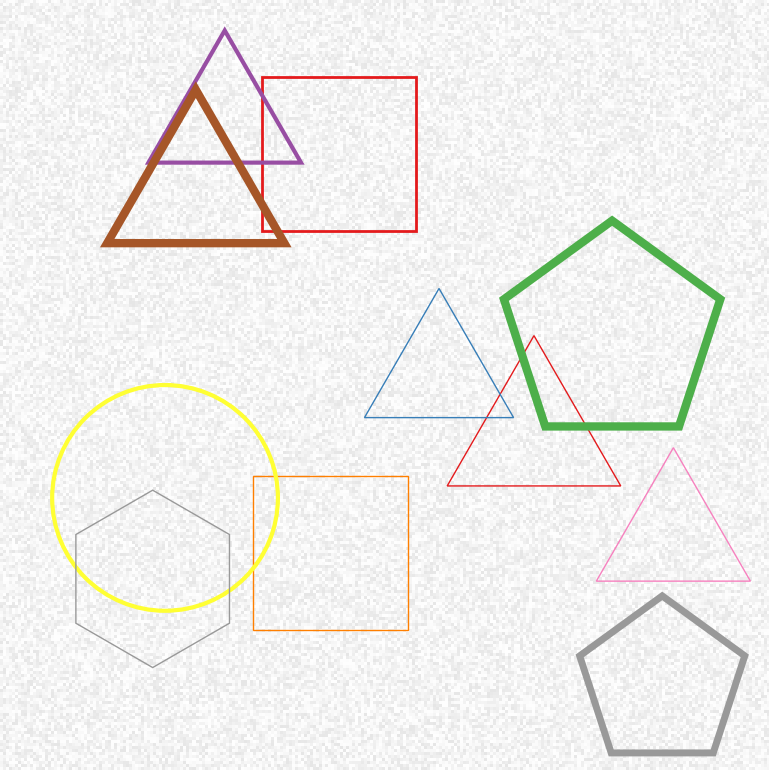[{"shape": "triangle", "thickness": 0.5, "radius": 0.65, "center": [0.693, 0.434]}, {"shape": "square", "thickness": 1, "radius": 0.5, "center": [0.44, 0.801]}, {"shape": "triangle", "thickness": 0.5, "radius": 0.56, "center": [0.57, 0.514]}, {"shape": "pentagon", "thickness": 3, "radius": 0.74, "center": [0.795, 0.566]}, {"shape": "triangle", "thickness": 1.5, "radius": 0.57, "center": [0.292, 0.846]}, {"shape": "square", "thickness": 0.5, "radius": 0.5, "center": [0.429, 0.282]}, {"shape": "circle", "thickness": 1.5, "radius": 0.73, "center": [0.214, 0.353]}, {"shape": "triangle", "thickness": 3, "radius": 0.66, "center": [0.254, 0.751]}, {"shape": "triangle", "thickness": 0.5, "radius": 0.58, "center": [0.875, 0.303]}, {"shape": "hexagon", "thickness": 0.5, "radius": 0.58, "center": [0.198, 0.248]}, {"shape": "pentagon", "thickness": 2.5, "radius": 0.56, "center": [0.86, 0.113]}]